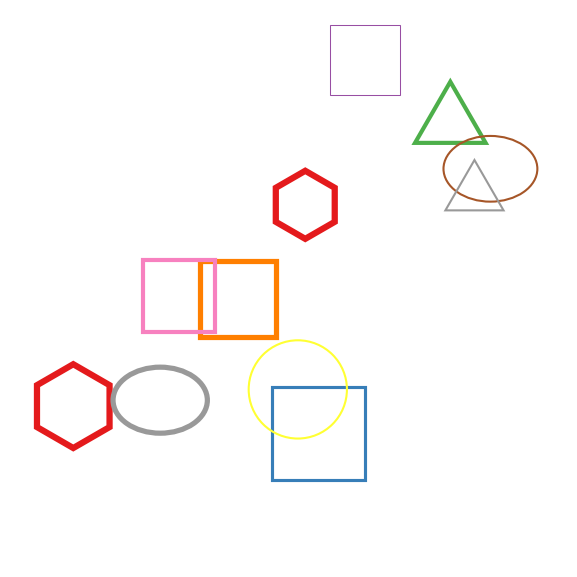[{"shape": "hexagon", "thickness": 3, "radius": 0.29, "center": [0.529, 0.644]}, {"shape": "hexagon", "thickness": 3, "radius": 0.36, "center": [0.127, 0.296]}, {"shape": "square", "thickness": 1.5, "radius": 0.41, "center": [0.551, 0.249]}, {"shape": "triangle", "thickness": 2, "radius": 0.35, "center": [0.78, 0.787]}, {"shape": "square", "thickness": 0.5, "radius": 0.3, "center": [0.633, 0.895]}, {"shape": "square", "thickness": 2.5, "radius": 0.33, "center": [0.412, 0.481]}, {"shape": "circle", "thickness": 1, "radius": 0.43, "center": [0.516, 0.325]}, {"shape": "oval", "thickness": 1, "radius": 0.41, "center": [0.849, 0.707]}, {"shape": "square", "thickness": 2, "radius": 0.31, "center": [0.31, 0.486]}, {"shape": "triangle", "thickness": 1, "radius": 0.29, "center": [0.822, 0.664]}, {"shape": "oval", "thickness": 2.5, "radius": 0.41, "center": [0.277, 0.306]}]